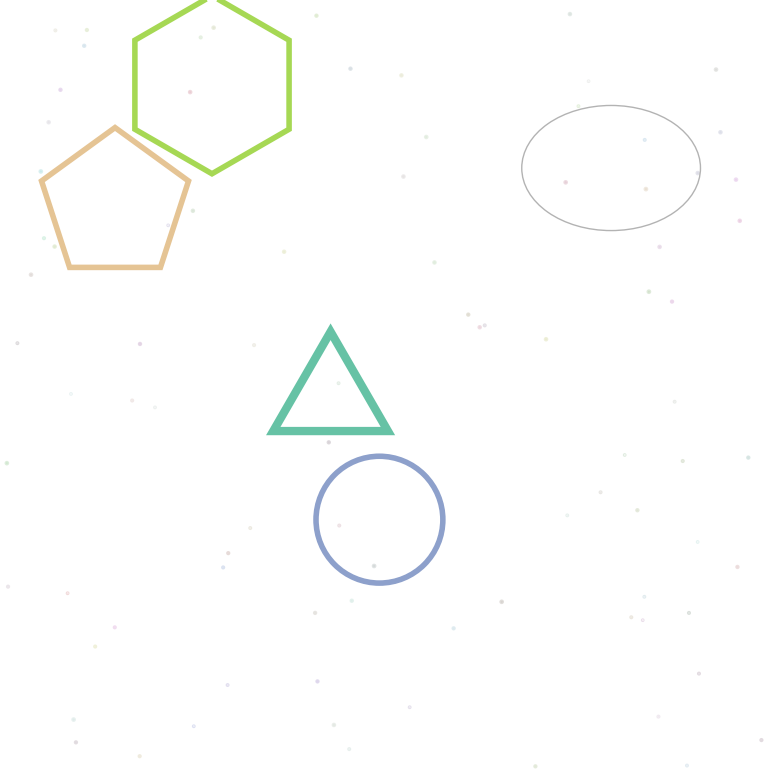[{"shape": "triangle", "thickness": 3, "radius": 0.43, "center": [0.429, 0.483]}, {"shape": "circle", "thickness": 2, "radius": 0.41, "center": [0.493, 0.325]}, {"shape": "hexagon", "thickness": 2, "radius": 0.58, "center": [0.275, 0.89]}, {"shape": "pentagon", "thickness": 2, "radius": 0.5, "center": [0.149, 0.734]}, {"shape": "oval", "thickness": 0.5, "radius": 0.58, "center": [0.794, 0.782]}]